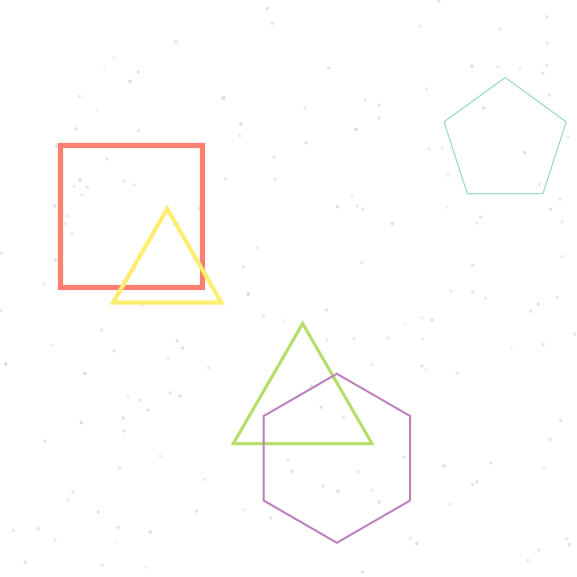[{"shape": "pentagon", "thickness": 0.5, "radius": 0.56, "center": [0.875, 0.754]}, {"shape": "square", "thickness": 2.5, "radius": 0.61, "center": [0.227, 0.625]}, {"shape": "triangle", "thickness": 1.5, "radius": 0.69, "center": [0.524, 0.3]}, {"shape": "hexagon", "thickness": 1, "radius": 0.73, "center": [0.583, 0.206]}, {"shape": "triangle", "thickness": 2, "radius": 0.54, "center": [0.29, 0.529]}]